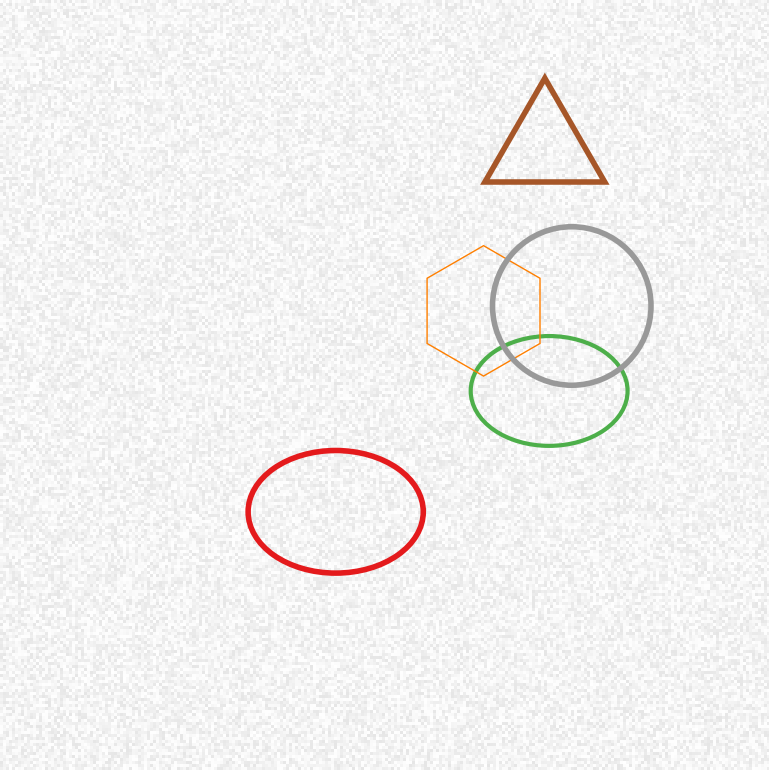[{"shape": "oval", "thickness": 2, "radius": 0.57, "center": [0.436, 0.335]}, {"shape": "oval", "thickness": 1.5, "radius": 0.51, "center": [0.713, 0.492]}, {"shape": "hexagon", "thickness": 0.5, "radius": 0.42, "center": [0.628, 0.596]}, {"shape": "triangle", "thickness": 2, "radius": 0.45, "center": [0.708, 0.809]}, {"shape": "circle", "thickness": 2, "radius": 0.51, "center": [0.743, 0.603]}]